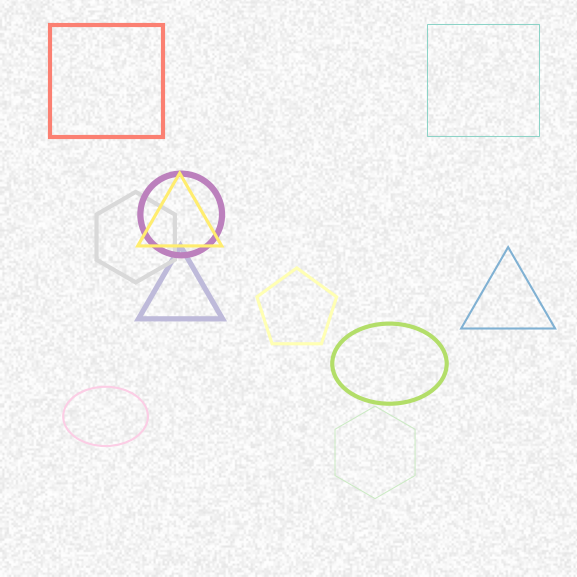[{"shape": "square", "thickness": 0.5, "radius": 0.48, "center": [0.836, 0.861]}, {"shape": "pentagon", "thickness": 1.5, "radius": 0.36, "center": [0.514, 0.463]}, {"shape": "triangle", "thickness": 2.5, "radius": 0.42, "center": [0.313, 0.489]}, {"shape": "square", "thickness": 2, "radius": 0.49, "center": [0.184, 0.859]}, {"shape": "triangle", "thickness": 1, "radius": 0.47, "center": [0.88, 0.477]}, {"shape": "oval", "thickness": 2, "radius": 0.5, "center": [0.674, 0.369]}, {"shape": "oval", "thickness": 1, "radius": 0.37, "center": [0.183, 0.278]}, {"shape": "hexagon", "thickness": 2, "radius": 0.39, "center": [0.235, 0.588]}, {"shape": "circle", "thickness": 3, "radius": 0.35, "center": [0.314, 0.628]}, {"shape": "hexagon", "thickness": 0.5, "radius": 0.4, "center": [0.649, 0.216]}, {"shape": "triangle", "thickness": 1.5, "radius": 0.42, "center": [0.311, 0.615]}]